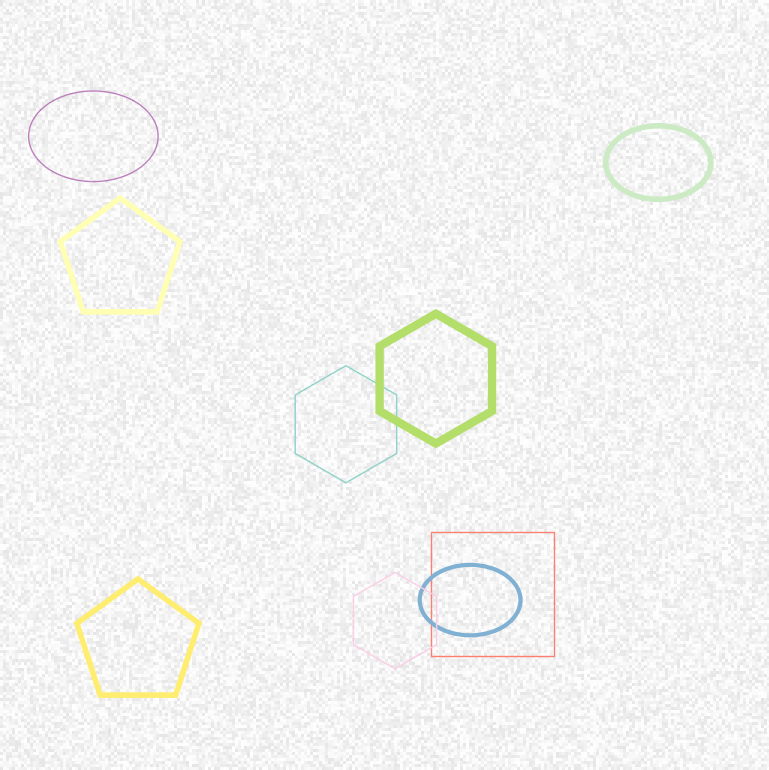[{"shape": "hexagon", "thickness": 0.5, "radius": 0.38, "center": [0.449, 0.449]}, {"shape": "pentagon", "thickness": 2, "radius": 0.41, "center": [0.156, 0.661]}, {"shape": "square", "thickness": 0.5, "radius": 0.4, "center": [0.64, 0.229]}, {"shape": "oval", "thickness": 1.5, "radius": 0.33, "center": [0.611, 0.221]}, {"shape": "hexagon", "thickness": 3, "radius": 0.42, "center": [0.566, 0.508]}, {"shape": "hexagon", "thickness": 0.5, "radius": 0.31, "center": [0.513, 0.194]}, {"shape": "oval", "thickness": 0.5, "radius": 0.42, "center": [0.121, 0.823]}, {"shape": "oval", "thickness": 2, "radius": 0.34, "center": [0.855, 0.789]}, {"shape": "pentagon", "thickness": 2, "radius": 0.42, "center": [0.179, 0.165]}]